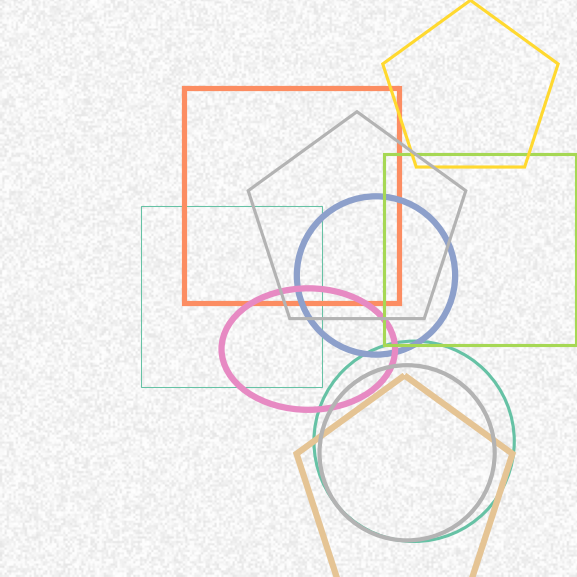[{"shape": "square", "thickness": 0.5, "radius": 0.78, "center": [0.402, 0.486]}, {"shape": "circle", "thickness": 1.5, "radius": 0.87, "center": [0.717, 0.235]}, {"shape": "square", "thickness": 2.5, "radius": 0.93, "center": [0.505, 0.661]}, {"shape": "circle", "thickness": 3, "radius": 0.69, "center": [0.651, 0.522]}, {"shape": "oval", "thickness": 3, "radius": 0.75, "center": [0.534, 0.395]}, {"shape": "square", "thickness": 1.5, "radius": 0.83, "center": [0.831, 0.567]}, {"shape": "pentagon", "thickness": 1.5, "radius": 0.8, "center": [0.815, 0.839]}, {"shape": "pentagon", "thickness": 3, "radius": 0.98, "center": [0.7, 0.153]}, {"shape": "circle", "thickness": 2, "radius": 0.76, "center": [0.705, 0.215]}, {"shape": "pentagon", "thickness": 1.5, "radius": 0.99, "center": [0.618, 0.608]}]